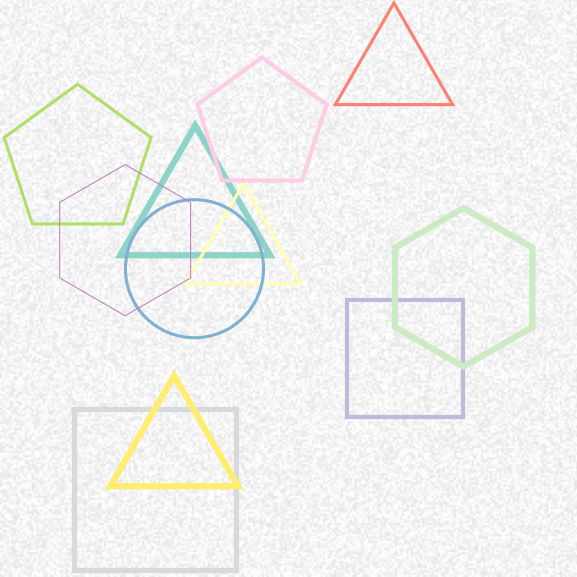[{"shape": "triangle", "thickness": 3, "radius": 0.75, "center": [0.338, 0.632]}, {"shape": "triangle", "thickness": 1.5, "radius": 0.58, "center": [0.421, 0.566]}, {"shape": "square", "thickness": 2, "radius": 0.51, "center": [0.701, 0.378]}, {"shape": "triangle", "thickness": 1.5, "radius": 0.59, "center": [0.682, 0.877]}, {"shape": "circle", "thickness": 1.5, "radius": 0.6, "center": [0.337, 0.534]}, {"shape": "pentagon", "thickness": 1.5, "radius": 0.67, "center": [0.135, 0.72]}, {"shape": "pentagon", "thickness": 2, "radius": 0.59, "center": [0.454, 0.782]}, {"shape": "square", "thickness": 2.5, "radius": 0.7, "center": [0.268, 0.151]}, {"shape": "hexagon", "thickness": 0.5, "radius": 0.65, "center": [0.217, 0.583]}, {"shape": "hexagon", "thickness": 3, "radius": 0.69, "center": [0.803, 0.502]}, {"shape": "triangle", "thickness": 3, "radius": 0.64, "center": [0.302, 0.221]}]